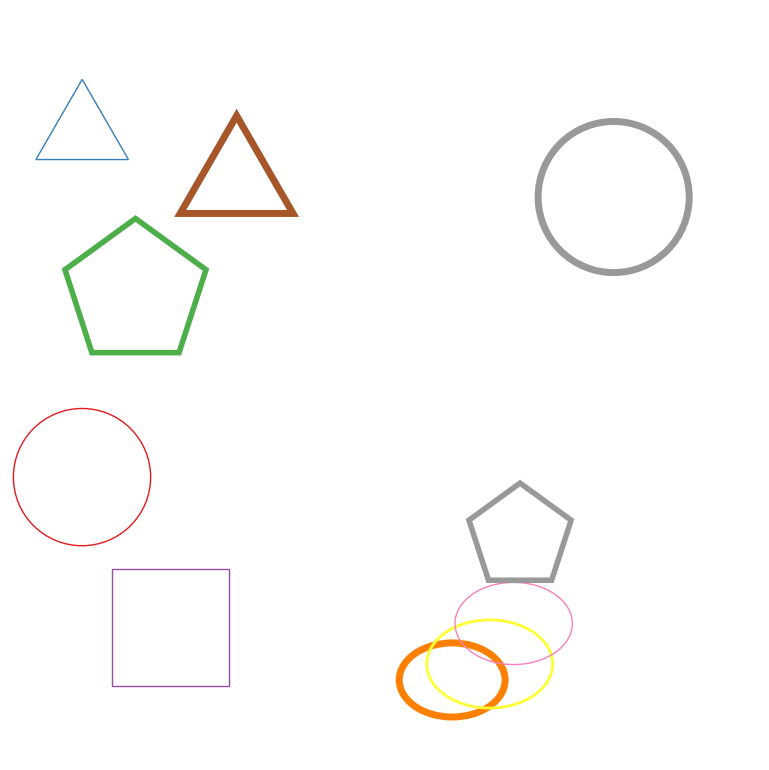[{"shape": "circle", "thickness": 0.5, "radius": 0.45, "center": [0.107, 0.38]}, {"shape": "triangle", "thickness": 0.5, "radius": 0.35, "center": [0.107, 0.827]}, {"shape": "pentagon", "thickness": 2, "radius": 0.48, "center": [0.176, 0.62]}, {"shape": "square", "thickness": 0.5, "radius": 0.38, "center": [0.221, 0.185]}, {"shape": "oval", "thickness": 2.5, "radius": 0.34, "center": [0.587, 0.117]}, {"shape": "oval", "thickness": 1, "radius": 0.41, "center": [0.636, 0.138]}, {"shape": "triangle", "thickness": 2.5, "radius": 0.42, "center": [0.307, 0.765]}, {"shape": "oval", "thickness": 0.5, "radius": 0.38, "center": [0.667, 0.19]}, {"shape": "circle", "thickness": 2.5, "radius": 0.49, "center": [0.797, 0.744]}, {"shape": "pentagon", "thickness": 2, "radius": 0.35, "center": [0.675, 0.303]}]